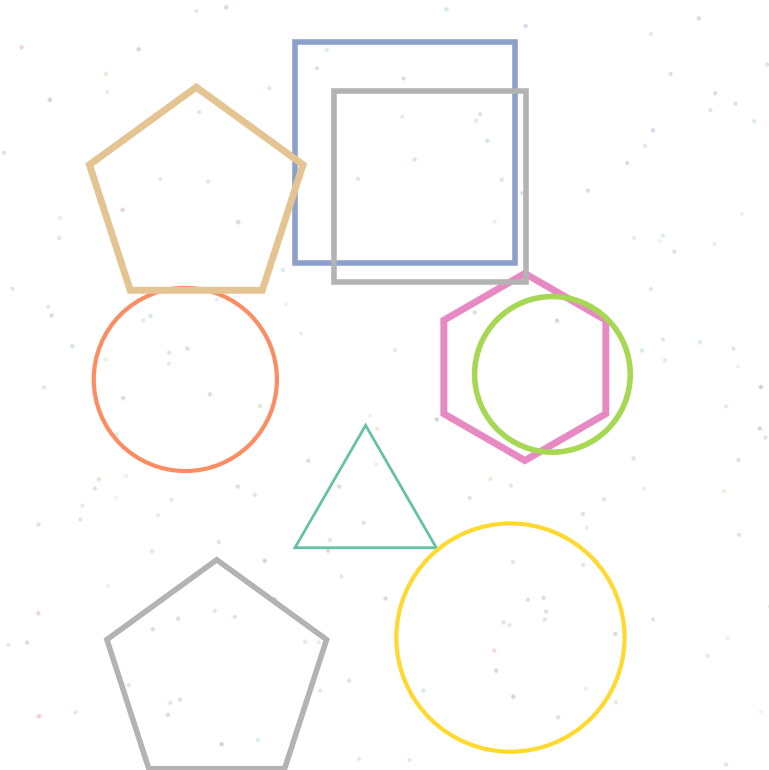[{"shape": "triangle", "thickness": 1, "radius": 0.53, "center": [0.475, 0.342]}, {"shape": "circle", "thickness": 1.5, "radius": 0.59, "center": [0.241, 0.507]}, {"shape": "square", "thickness": 2, "radius": 0.72, "center": [0.526, 0.802]}, {"shape": "hexagon", "thickness": 2.5, "radius": 0.61, "center": [0.682, 0.523]}, {"shape": "circle", "thickness": 2, "radius": 0.51, "center": [0.717, 0.514]}, {"shape": "circle", "thickness": 1.5, "radius": 0.74, "center": [0.663, 0.172]}, {"shape": "pentagon", "thickness": 2.5, "radius": 0.73, "center": [0.255, 0.741]}, {"shape": "pentagon", "thickness": 2, "radius": 0.75, "center": [0.281, 0.123]}, {"shape": "square", "thickness": 2, "radius": 0.62, "center": [0.559, 0.758]}]